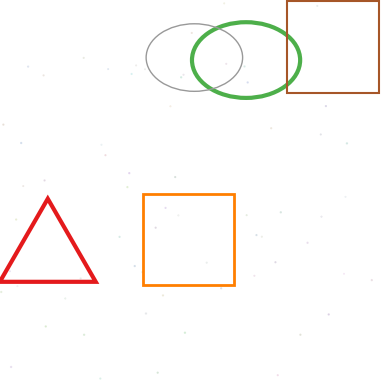[{"shape": "triangle", "thickness": 3, "radius": 0.72, "center": [0.124, 0.34]}, {"shape": "oval", "thickness": 3, "radius": 0.7, "center": [0.639, 0.844]}, {"shape": "square", "thickness": 2, "radius": 0.59, "center": [0.49, 0.379]}, {"shape": "square", "thickness": 1.5, "radius": 0.6, "center": [0.866, 0.879]}, {"shape": "oval", "thickness": 1, "radius": 0.63, "center": [0.505, 0.851]}]